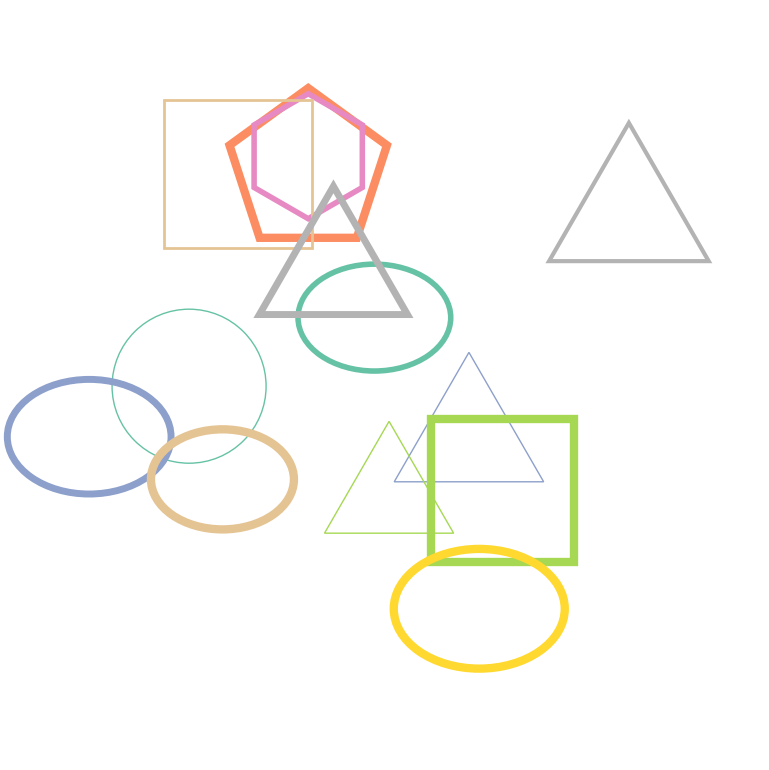[{"shape": "oval", "thickness": 2, "radius": 0.5, "center": [0.486, 0.588]}, {"shape": "circle", "thickness": 0.5, "radius": 0.5, "center": [0.246, 0.498]}, {"shape": "pentagon", "thickness": 3, "radius": 0.54, "center": [0.4, 0.778]}, {"shape": "triangle", "thickness": 0.5, "radius": 0.56, "center": [0.609, 0.43]}, {"shape": "oval", "thickness": 2.5, "radius": 0.53, "center": [0.116, 0.433]}, {"shape": "hexagon", "thickness": 2, "radius": 0.41, "center": [0.4, 0.797]}, {"shape": "triangle", "thickness": 0.5, "radius": 0.48, "center": [0.505, 0.356]}, {"shape": "square", "thickness": 3, "radius": 0.46, "center": [0.652, 0.363]}, {"shape": "oval", "thickness": 3, "radius": 0.56, "center": [0.622, 0.209]}, {"shape": "square", "thickness": 1, "radius": 0.48, "center": [0.309, 0.774]}, {"shape": "oval", "thickness": 3, "radius": 0.46, "center": [0.289, 0.377]}, {"shape": "triangle", "thickness": 1.5, "radius": 0.6, "center": [0.817, 0.721]}, {"shape": "triangle", "thickness": 2.5, "radius": 0.56, "center": [0.433, 0.647]}]